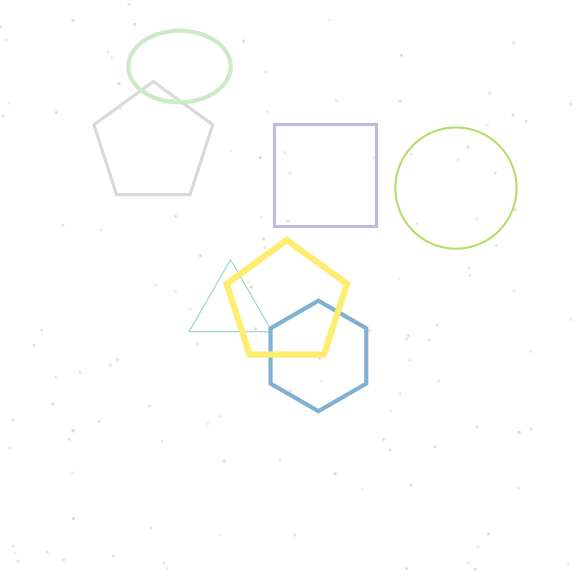[{"shape": "triangle", "thickness": 0.5, "radius": 0.42, "center": [0.399, 0.466]}, {"shape": "square", "thickness": 1.5, "radius": 0.44, "center": [0.562, 0.696]}, {"shape": "hexagon", "thickness": 2, "radius": 0.48, "center": [0.551, 0.383]}, {"shape": "circle", "thickness": 1, "radius": 0.52, "center": [0.79, 0.673]}, {"shape": "pentagon", "thickness": 1.5, "radius": 0.54, "center": [0.265, 0.75]}, {"shape": "oval", "thickness": 2, "radius": 0.44, "center": [0.311, 0.884]}, {"shape": "pentagon", "thickness": 3, "radius": 0.55, "center": [0.497, 0.474]}]